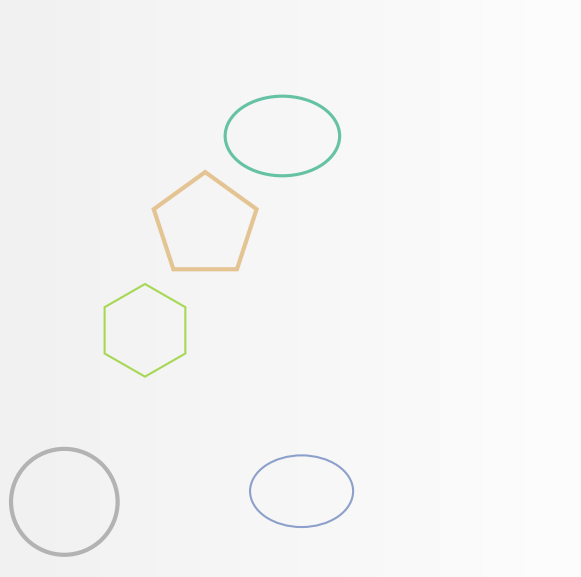[{"shape": "oval", "thickness": 1.5, "radius": 0.49, "center": [0.486, 0.764]}, {"shape": "oval", "thickness": 1, "radius": 0.44, "center": [0.519, 0.149]}, {"shape": "hexagon", "thickness": 1, "radius": 0.4, "center": [0.249, 0.427]}, {"shape": "pentagon", "thickness": 2, "radius": 0.47, "center": [0.353, 0.608]}, {"shape": "circle", "thickness": 2, "radius": 0.46, "center": [0.111, 0.13]}]